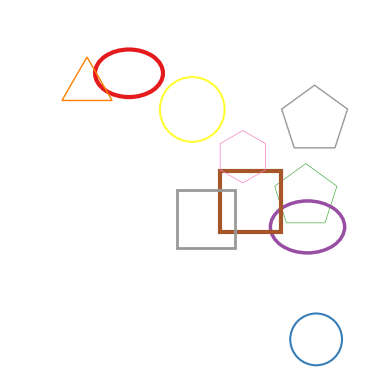[{"shape": "oval", "thickness": 3, "radius": 0.44, "center": [0.335, 0.81]}, {"shape": "circle", "thickness": 1.5, "radius": 0.34, "center": [0.821, 0.118]}, {"shape": "pentagon", "thickness": 0.5, "radius": 0.43, "center": [0.794, 0.49]}, {"shape": "oval", "thickness": 2.5, "radius": 0.48, "center": [0.799, 0.411]}, {"shape": "triangle", "thickness": 1, "radius": 0.38, "center": [0.226, 0.777]}, {"shape": "circle", "thickness": 1.5, "radius": 0.42, "center": [0.499, 0.716]}, {"shape": "square", "thickness": 3, "radius": 0.39, "center": [0.65, 0.477]}, {"shape": "hexagon", "thickness": 0.5, "radius": 0.34, "center": [0.631, 0.593]}, {"shape": "pentagon", "thickness": 1, "radius": 0.45, "center": [0.817, 0.689]}, {"shape": "square", "thickness": 2, "radius": 0.38, "center": [0.536, 0.431]}]